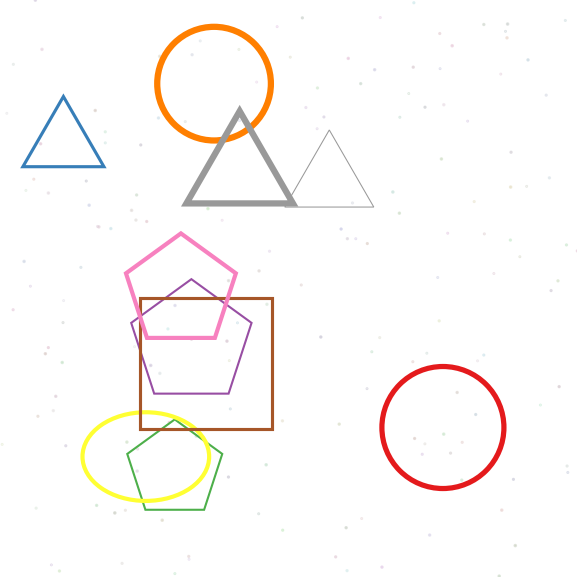[{"shape": "circle", "thickness": 2.5, "radius": 0.53, "center": [0.767, 0.259]}, {"shape": "triangle", "thickness": 1.5, "radius": 0.41, "center": [0.11, 0.751]}, {"shape": "pentagon", "thickness": 1, "radius": 0.43, "center": [0.303, 0.186]}, {"shape": "pentagon", "thickness": 1, "radius": 0.55, "center": [0.331, 0.406]}, {"shape": "circle", "thickness": 3, "radius": 0.49, "center": [0.371, 0.854]}, {"shape": "oval", "thickness": 2, "radius": 0.55, "center": [0.253, 0.209]}, {"shape": "square", "thickness": 1.5, "radius": 0.57, "center": [0.357, 0.37]}, {"shape": "pentagon", "thickness": 2, "radius": 0.5, "center": [0.313, 0.495]}, {"shape": "triangle", "thickness": 3, "radius": 0.53, "center": [0.415, 0.7]}, {"shape": "triangle", "thickness": 0.5, "radius": 0.44, "center": [0.57, 0.685]}]